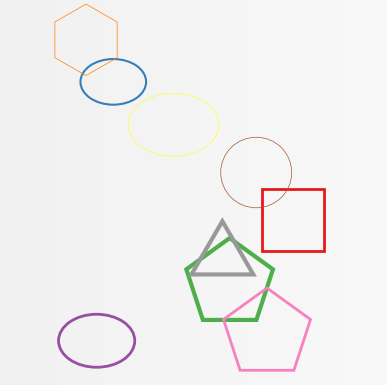[{"shape": "square", "thickness": 2, "radius": 0.4, "center": [0.756, 0.429]}, {"shape": "oval", "thickness": 1.5, "radius": 0.42, "center": [0.292, 0.787]}, {"shape": "pentagon", "thickness": 3, "radius": 0.59, "center": [0.593, 0.264]}, {"shape": "oval", "thickness": 2, "radius": 0.49, "center": [0.249, 0.115]}, {"shape": "hexagon", "thickness": 0.5, "radius": 0.46, "center": [0.222, 0.897]}, {"shape": "oval", "thickness": 0.5, "radius": 0.58, "center": [0.448, 0.676]}, {"shape": "circle", "thickness": 0.5, "radius": 0.46, "center": [0.661, 0.552]}, {"shape": "pentagon", "thickness": 2, "radius": 0.59, "center": [0.689, 0.134]}, {"shape": "triangle", "thickness": 3, "radius": 0.46, "center": [0.574, 0.333]}]